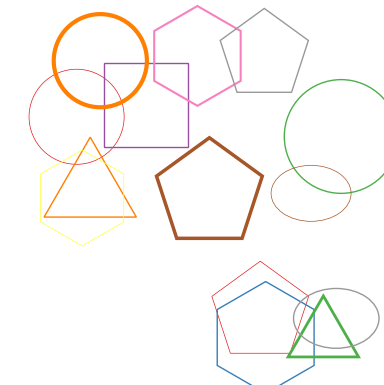[{"shape": "pentagon", "thickness": 0.5, "radius": 0.66, "center": [0.676, 0.189]}, {"shape": "circle", "thickness": 0.5, "radius": 0.62, "center": [0.199, 0.697]}, {"shape": "hexagon", "thickness": 1, "radius": 0.73, "center": [0.69, 0.123]}, {"shape": "circle", "thickness": 1, "radius": 0.74, "center": [0.886, 0.645]}, {"shape": "triangle", "thickness": 2, "radius": 0.53, "center": [0.84, 0.126]}, {"shape": "square", "thickness": 1, "radius": 0.55, "center": [0.379, 0.728]}, {"shape": "circle", "thickness": 3, "radius": 0.6, "center": [0.261, 0.842]}, {"shape": "triangle", "thickness": 1, "radius": 0.69, "center": [0.234, 0.505]}, {"shape": "hexagon", "thickness": 0.5, "radius": 0.62, "center": [0.213, 0.486]}, {"shape": "pentagon", "thickness": 2.5, "radius": 0.72, "center": [0.544, 0.498]}, {"shape": "oval", "thickness": 0.5, "radius": 0.52, "center": [0.808, 0.498]}, {"shape": "hexagon", "thickness": 1.5, "radius": 0.65, "center": [0.513, 0.855]}, {"shape": "pentagon", "thickness": 1, "radius": 0.6, "center": [0.686, 0.858]}, {"shape": "oval", "thickness": 1, "radius": 0.55, "center": [0.873, 0.173]}]